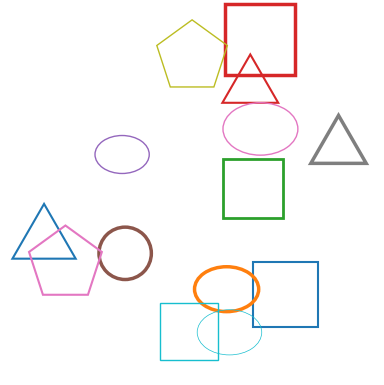[{"shape": "square", "thickness": 1.5, "radius": 0.42, "center": [0.742, 0.236]}, {"shape": "triangle", "thickness": 1.5, "radius": 0.47, "center": [0.114, 0.376]}, {"shape": "oval", "thickness": 2.5, "radius": 0.42, "center": [0.589, 0.249]}, {"shape": "square", "thickness": 2, "radius": 0.39, "center": [0.657, 0.51]}, {"shape": "triangle", "thickness": 1.5, "radius": 0.42, "center": [0.65, 0.775]}, {"shape": "square", "thickness": 2.5, "radius": 0.46, "center": [0.676, 0.897]}, {"shape": "oval", "thickness": 1, "radius": 0.35, "center": [0.317, 0.599]}, {"shape": "circle", "thickness": 2.5, "radius": 0.34, "center": [0.325, 0.342]}, {"shape": "oval", "thickness": 1, "radius": 0.49, "center": [0.676, 0.665]}, {"shape": "pentagon", "thickness": 1.5, "radius": 0.5, "center": [0.17, 0.315]}, {"shape": "triangle", "thickness": 2.5, "radius": 0.42, "center": [0.879, 0.617]}, {"shape": "pentagon", "thickness": 1, "radius": 0.48, "center": [0.499, 0.852]}, {"shape": "oval", "thickness": 0.5, "radius": 0.42, "center": [0.596, 0.137]}, {"shape": "square", "thickness": 1, "radius": 0.38, "center": [0.49, 0.139]}]